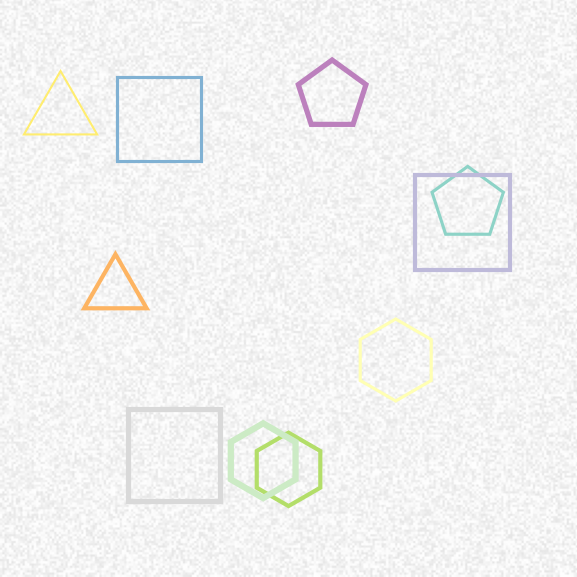[{"shape": "pentagon", "thickness": 1.5, "radius": 0.32, "center": [0.81, 0.646]}, {"shape": "hexagon", "thickness": 1.5, "radius": 0.35, "center": [0.685, 0.376]}, {"shape": "square", "thickness": 2, "radius": 0.41, "center": [0.8, 0.614]}, {"shape": "square", "thickness": 1.5, "radius": 0.36, "center": [0.276, 0.793]}, {"shape": "triangle", "thickness": 2, "radius": 0.31, "center": [0.2, 0.497]}, {"shape": "hexagon", "thickness": 2, "radius": 0.32, "center": [0.5, 0.186]}, {"shape": "square", "thickness": 2.5, "radius": 0.4, "center": [0.301, 0.211]}, {"shape": "pentagon", "thickness": 2.5, "radius": 0.31, "center": [0.575, 0.834]}, {"shape": "hexagon", "thickness": 3, "radius": 0.32, "center": [0.456, 0.201]}, {"shape": "triangle", "thickness": 1, "radius": 0.37, "center": [0.105, 0.803]}]